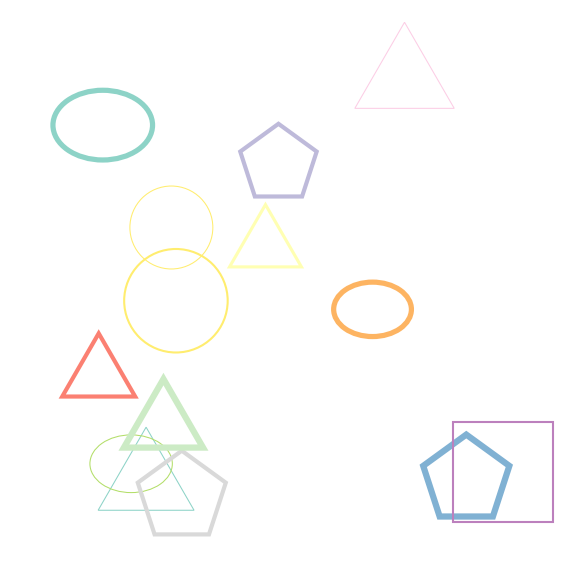[{"shape": "oval", "thickness": 2.5, "radius": 0.43, "center": [0.178, 0.782]}, {"shape": "triangle", "thickness": 0.5, "radius": 0.48, "center": [0.253, 0.164]}, {"shape": "triangle", "thickness": 1.5, "radius": 0.36, "center": [0.46, 0.573]}, {"shape": "pentagon", "thickness": 2, "radius": 0.35, "center": [0.482, 0.715]}, {"shape": "triangle", "thickness": 2, "radius": 0.36, "center": [0.171, 0.349]}, {"shape": "pentagon", "thickness": 3, "radius": 0.39, "center": [0.807, 0.168]}, {"shape": "oval", "thickness": 2.5, "radius": 0.34, "center": [0.645, 0.463]}, {"shape": "oval", "thickness": 0.5, "radius": 0.36, "center": [0.227, 0.196]}, {"shape": "triangle", "thickness": 0.5, "radius": 0.5, "center": [0.7, 0.861]}, {"shape": "pentagon", "thickness": 2, "radius": 0.4, "center": [0.315, 0.139]}, {"shape": "square", "thickness": 1, "radius": 0.43, "center": [0.871, 0.183]}, {"shape": "triangle", "thickness": 3, "radius": 0.4, "center": [0.283, 0.264]}, {"shape": "circle", "thickness": 0.5, "radius": 0.36, "center": [0.297, 0.605]}, {"shape": "circle", "thickness": 1, "radius": 0.45, "center": [0.305, 0.478]}]